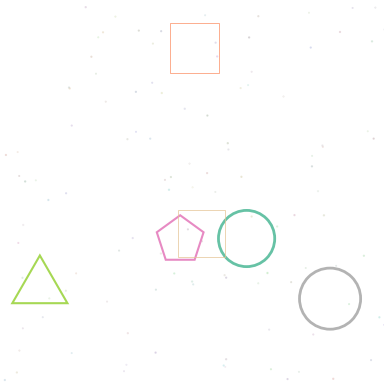[{"shape": "circle", "thickness": 2, "radius": 0.37, "center": [0.641, 0.38]}, {"shape": "square", "thickness": 0.5, "radius": 0.32, "center": [0.506, 0.875]}, {"shape": "pentagon", "thickness": 1.5, "radius": 0.32, "center": [0.468, 0.377]}, {"shape": "triangle", "thickness": 1.5, "radius": 0.41, "center": [0.104, 0.254]}, {"shape": "square", "thickness": 0.5, "radius": 0.31, "center": [0.523, 0.394]}, {"shape": "circle", "thickness": 2, "radius": 0.4, "center": [0.857, 0.224]}]